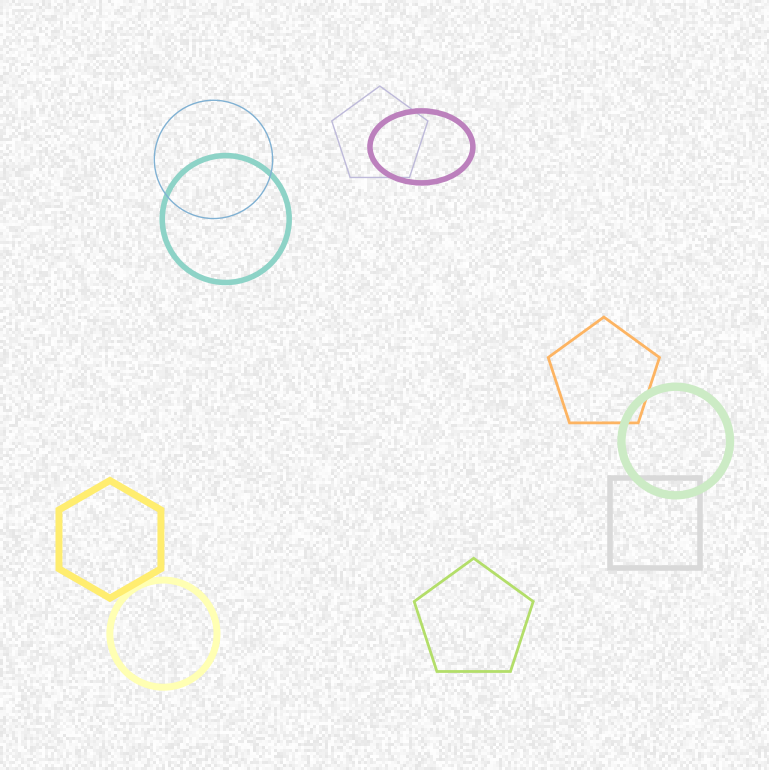[{"shape": "circle", "thickness": 2, "radius": 0.41, "center": [0.293, 0.716]}, {"shape": "circle", "thickness": 2.5, "radius": 0.35, "center": [0.212, 0.177]}, {"shape": "pentagon", "thickness": 0.5, "radius": 0.33, "center": [0.493, 0.823]}, {"shape": "circle", "thickness": 0.5, "radius": 0.38, "center": [0.277, 0.793]}, {"shape": "pentagon", "thickness": 1, "radius": 0.38, "center": [0.784, 0.512]}, {"shape": "pentagon", "thickness": 1, "radius": 0.41, "center": [0.615, 0.194]}, {"shape": "square", "thickness": 2, "radius": 0.29, "center": [0.851, 0.321]}, {"shape": "oval", "thickness": 2, "radius": 0.33, "center": [0.547, 0.809]}, {"shape": "circle", "thickness": 3, "radius": 0.35, "center": [0.878, 0.427]}, {"shape": "hexagon", "thickness": 2.5, "radius": 0.38, "center": [0.143, 0.3]}]